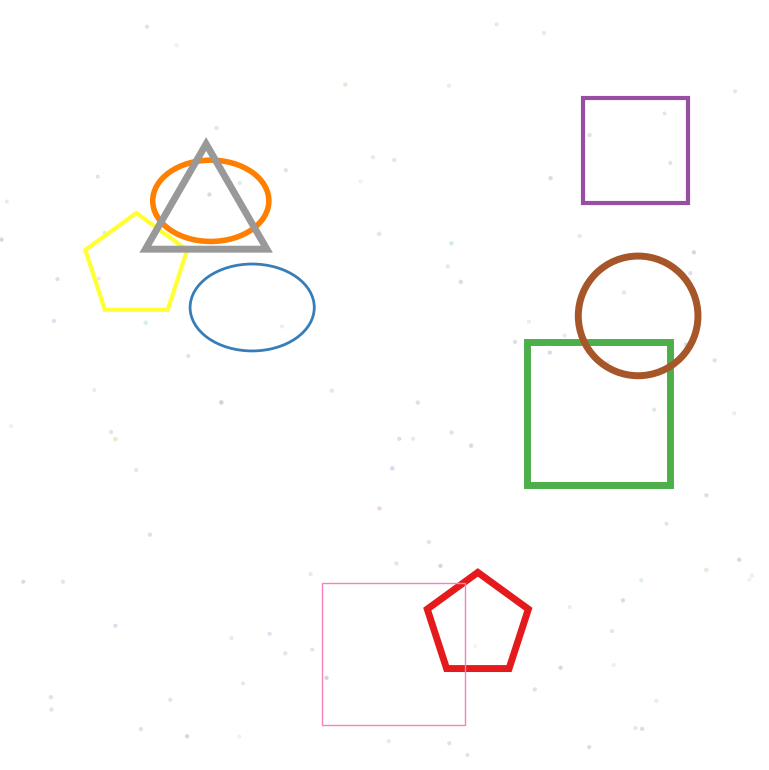[{"shape": "pentagon", "thickness": 2.5, "radius": 0.35, "center": [0.621, 0.188]}, {"shape": "oval", "thickness": 1, "radius": 0.4, "center": [0.328, 0.601]}, {"shape": "square", "thickness": 2.5, "radius": 0.46, "center": [0.777, 0.463]}, {"shape": "square", "thickness": 1.5, "radius": 0.34, "center": [0.826, 0.805]}, {"shape": "oval", "thickness": 2, "radius": 0.38, "center": [0.274, 0.739]}, {"shape": "pentagon", "thickness": 1.5, "radius": 0.35, "center": [0.177, 0.654]}, {"shape": "circle", "thickness": 2.5, "radius": 0.39, "center": [0.829, 0.59]}, {"shape": "square", "thickness": 0.5, "radius": 0.46, "center": [0.511, 0.151]}, {"shape": "triangle", "thickness": 2.5, "radius": 0.46, "center": [0.268, 0.722]}]